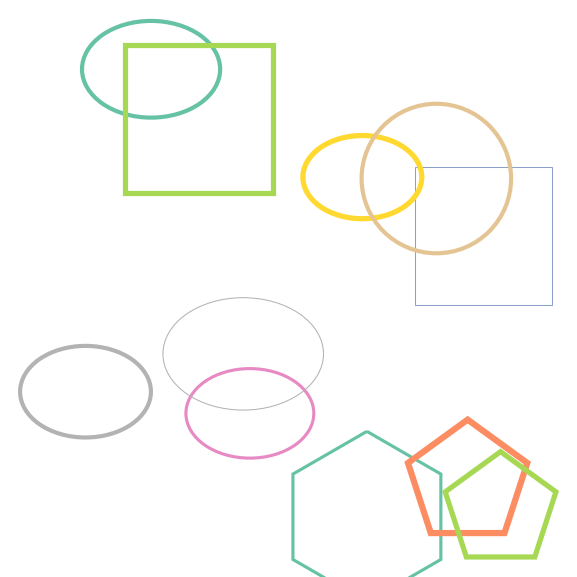[{"shape": "hexagon", "thickness": 1.5, "radius": 0.74, "center": [0.635, 0.104]}, {"shape": "oval", "thickness": 2, "radius": 0.6, "center": [0.262, 0.879]}, {"shape": "pentagon", "thickness": 3, "radius": 0.54, "center": [0.81, 0.164]}, {"shape": "square", "thickness": 0.5, "radius": 0.59, "center": [0.837, 0.591]}, {"shape": "oval", "thickness": 1.5, "radius": 0.55, "center": [0.433, 0.283]}, {"shape": "pentagon", "thickness": 2.5, "radius": 0.5, "center": [0.867, 0.116]}, {"shape": "square", "thickness": 2.5, "radius": 0.64, "center": [0.345, 0.793]}, {"shape": "oval", "thickness": 2.5, "radius": 0.51, "center": [0.627, 0.692]}, {"shape": "circle", "thickness": 2, "radius": 0.65, "center": [0.756, 0.69]}, {"shape": "oval", "thickness": 2, "radius": 0.57, "center": [0.148, 0.321]}, {"shape": "oval", "thickness": 0.5, "radius": 0.7, "center": [0.421, 0.386]}]